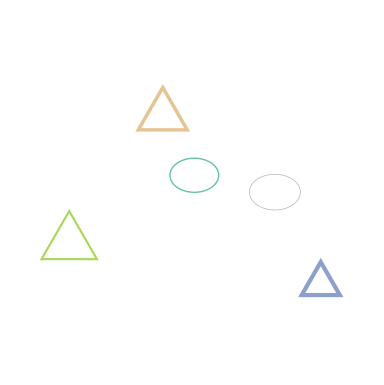[{"shape": "oval", "thickness": 1, "radius": 0.32, "center": [0.505, 0.545]}, {"shape": "triangle", "thickness": 3, "radius": 0.29, "center": [0.833, 0.262]}, {"shape": "triangle", "thickness": 1.5, "radius": 0.42, "center": [0.18, 0.368]}, {"shape": "triangle", "thickness": 2.5, "radius": 0.37, "center": [0.423, 0.699]}, {"shape": "oval", "thickness": 0.5, "radius": 0.33, "center": [0.714, 0.501]}]